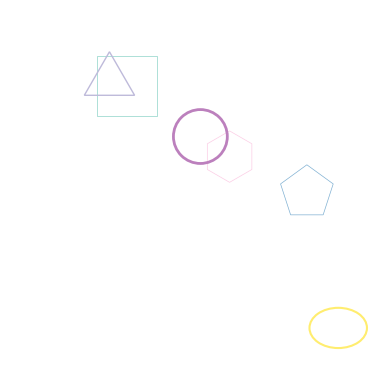[{"shape": "square", "thickness": 0.5, "radius": 0.39, "center": [0.33, 0.777]}, {"shape": "triangle", "thickness": 1, "radius": 0.38, "center": [0.284, 0.79]}, {"shape": "pentagon", "thickness": 0.5, "radius": 0.36, "center": [0.797, 0.5]}, {"shape": "hexagon", "thickness": 0.5, "radius": 0.33, "center": [0.596, 0.593]}, {"shape": "circle", "thickness": 2, "radius": 0.35, "center": [0.52, 0.645]}, {"shape": "oval", "thickness": 1.5, "radius": 0.37, "center": [0.879, 0.148]}]